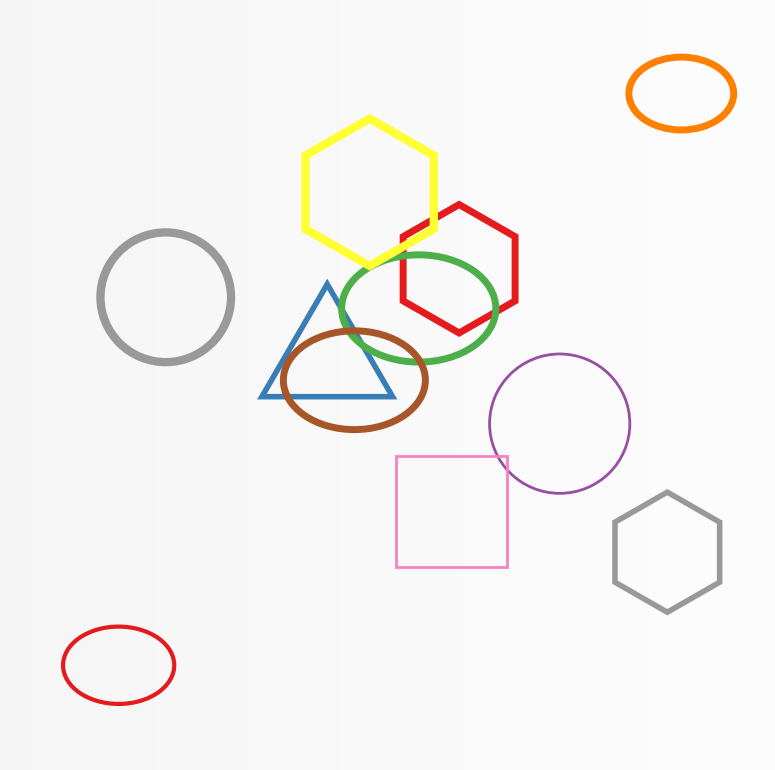[{"shape": "oval", "thickness": 1.5, "radius": 0.36, "center": [0.153, 0.136]}, {"shape": "hexagon", "thickness": 2.5, "radius": 0.42, "center": [0.592, 0.651]}, {"shape": "triangle", "thickness": 2, "radius": 0.49, "center": [0.422, 0.534]}, {"shape": "oval", "thickness": 2.5, "radius": 0.5, "center": [0.54, 0.599]}, {"shape": "circle", "thickness": 1, "radius": 0.45, "center": [0.722, 0.45]}, {"shape": "oval", "thickness": 2.5, "radius": 0.34, "center": [0.879, 0.879]}, {"shape": "hexagon", "thickness": 3, "radius": 0.48, "center": [0.477, 0.75]}, {"shape": "oval", "thickness": 2.5, "radius": 0.46, "center": [0.457, 0.506]}, {"shape": "square", "thickness": 1, "radius": 0.36, "center": [0.583, 0.335]}, {"shape": "circle", "thickness": 3, "radius": 0.42, "center": [0.214, 0.614]}, {"shape": "hexagon", "thickness": 2, "radius": 0.39, "center": [0.861, 0.283]}]